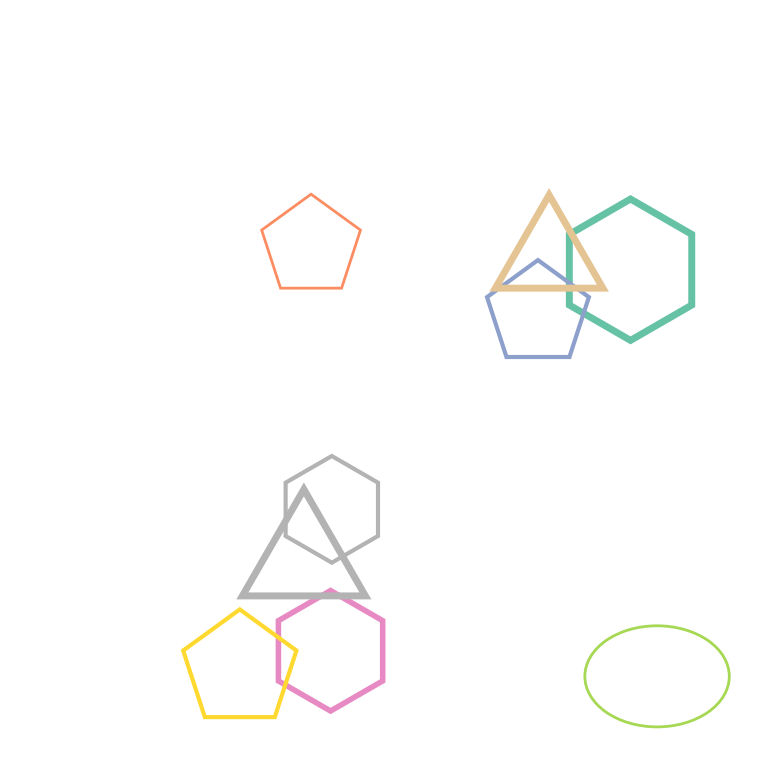[{"shape": "hexagon", "thickness": 2.5, "radius": 0.46, "center": [0.819, 0.65]}, {"shape": "pentagon", "thickness": 1, "radius": 0.34, "center": [0.404, 0.68]}, {"shape": "pentagon", "thickness": 1.5, "radius": 0.35, "center": [0.699, 0.593]}, {"shape": "hexagon", "thickness": 2, "radius": 0.39, "center": [0.429, 0.155]}, {"shape": "oval", "thickness": 1, "radius": 0.47, "center": [0.853, 0.122]}, {"shape": "pentagon", "thickness": 1.5, "radius": 0.39, "center": [0.311, 0.131]}, {"shape": "triangle", "thickness": 2.5, "radius": 0.4, "center": [0.713, 0.666]}, {"shape": "hexagon", "thickness": 1.5, "radius": 0.35, "center": [0.431, 0.339]}, {"shape": "triangle", "thickness": 2.5, "radius": 0.46, "center": [0.395, 0.272]}]